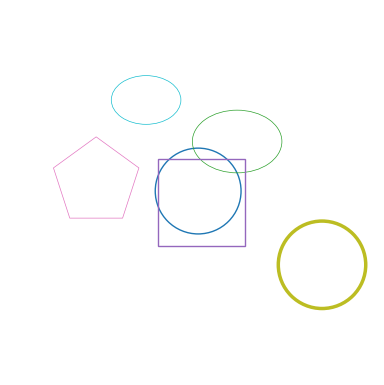[{"shape": "circle", "thickness": 1, "radius": 0.56, "center": [0.515, 0.504]}, {"shape": "oval", "thickness": 0.5, "radius": 0.58, "center": [0.616, 0.632]}, {"shape": "square", "thickness": 1, "radius": 0.56, "center": [0.522, 0.474]}, {"shape": "pentagon", "thickness": 0.5, "radius": 0.58, "center": [0.25, 0.528]}, {"shape": "circle", "thickness": 2.5, "radius": 0.57, "center": [0.836, 0.312]}, {"shape": "oval", "thickness": 0.5, "radius": 0.45, "center": [0.379, 0.74]}]